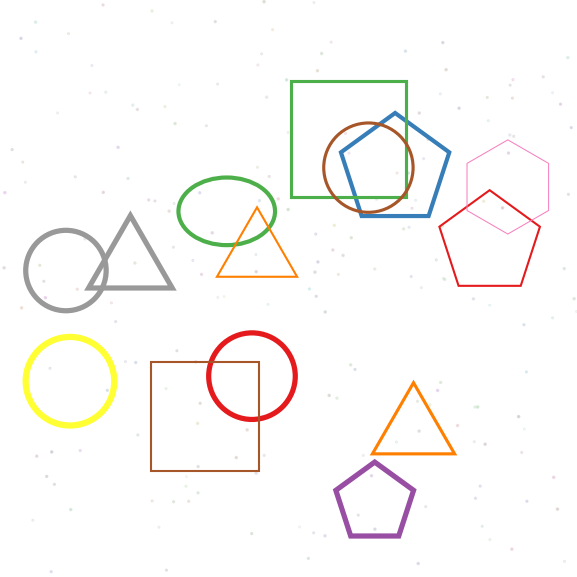[{"shape": "pentagon", "thickness": 1, "radius": 0.46, "center": [0.848, 0.578]}, {"shape": "circle", "thickness": 2.5, "radius": 0.37, "center": [0.436, 0.348]}, {"shape": "pentagon", "thickness": 2, "radius": 0.49, "center": [0.684, 0.705]}, {"shape": "square", "thickness": 1.5, "radius": 0.5, "center": [0.603, 0.759]}, {"shape": "oval", "thickness": 2, "radius": 0.42, "center": [0.393, 0.633]}, {"shape": "pentagon", "thickness": 2.5, "radius": 0.35, "center": [0.649, 0.128]}, {"shape": "triangle", "thickness": 1, "radius": 0.4, "center": [0.445, 0.56]}, {"shape": "triangle", "thickness": 1.5, "radius": 0.41, "center": [0.716, 0.254]}, {"shape": "circle", "thickness": 3, "radius": 0.38, "center": [0.121, 0.339]}, {"shape": "circle", "thickness": 1.5, "radius": 0.39, "center": [0.638, 0.709]}, {"shape": "square", "thickness": 1, "radius": 0.47, "center": [0.355, 0.278]}, {"shape": "hexagon", "thickness": 0.5, "radius": 0.41, "center": [0.879, 0.675]}, {"shape": "circle", "thickness": 2.5, "radius": 0.35, "center": [0.114, 0.531]}, {"shape": "triangle", "thickness": 2.5, "radius": 0.42, "center": [0.226, 0.542]}]